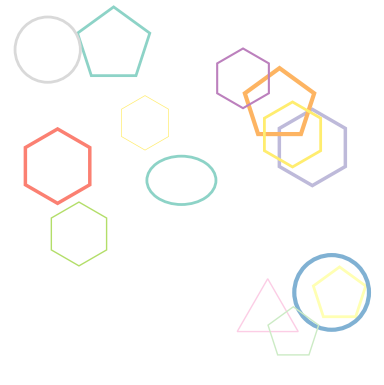[{"shape": "oval", "thickness": 2, "radius": 0.45, "center": [0.471, 0.532]}, {"shape": "pentagon", "thickness": 2, "radius": 0.49, "center": [0.295, 0.883]}, {"shape": "pentagon", "thickness": 2, "radius": 0.36, "center": [0.882, 0.235]}, {"shape": "hexagon", "thickness": 2.5, "radius": 0.49, "center": [0.811, 0.617]}, {"shape": "hexagon", "thickness": 2.5, "radius": 0.48, "center": [0.15, 0.568]}, {"shape": "circle", "thickness": 3, "radius": 0.48, "center": [0.861, 0.24]}, {"shape": "pentagon", "thickness": 3, "radius": 0.47, "center": [0.726, 0.728]}, {"shape": "hexagon", "thickness": 1, "radius": 0.41, "center": [0.205, 0.392]}, {"shape": "triangle", "thickness": 1, "radius": 0.46, "center": [0.695, 0.185]}, {"shape": "circle", "thickness": 2, "radius": 0.42, "center": [0.124, 0.871]}, {"shape": "hexagon", "thickness": 1.5, "radius": 0.39, "center": [0.631, 0.797]}, {"shape": "pentagon", "thickness": 1, "radius": 0.35, "center": [0.762, 0.134]}, {"shape": "hexagon", "thickness": 2, "radius": 0.42, "center": [0.76, 0.651]}, {"shape": "hexagon", "thickness": 0.5, "radius": 0.35, "center": [0.377, 0.681]}]